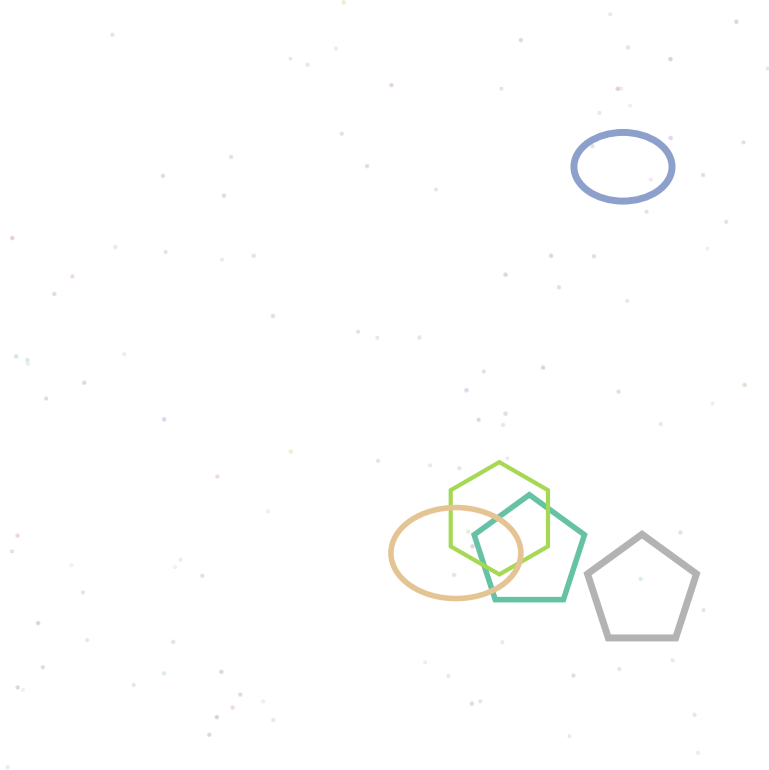[{"shape": "pentagon", "thickness": 2, "radius": 0.38, "center": [0.687, 0.282]}, {"shape": "oval", "thickness": 2.5, "radius": 0.32, "center": [0.809, 0.783]}, {"shape": "hexagon", "thickness": 1.5, "radius": 0.36, "center": [0.648, 0.327]}, {"shape": "oval", "thickness": 2, "radius": 0.42, "center": [0.592, 0.282]}, {"shape": "pentagon", "thickness": 2.5, "radius": 0.37, "center": [0.834, 0.232]}]